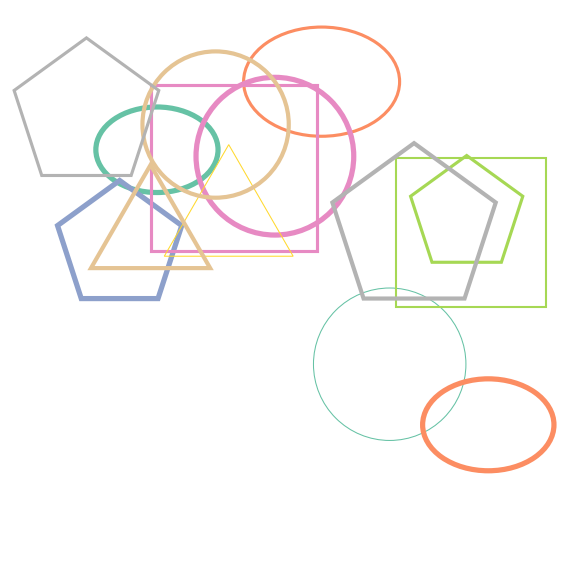[{"shape": "oval", "thickness": 2.5, "radius": 0.53, "center": [0.272, 0.74]}, {"shape": "circle", "thickness": 0.5, "radius": 0.66, "center": [0.675, 0.368]}, {"shape": "oval", "thickness": 2.5, "radius": 0.57, "center": [0.846, 0.264]}, {"shape": "oval", "thickness": 1.5, "radius": 0.68, "center": [0.557, 0.858]}, {"shape": "pentagon", "thickness": 2.5, "radius": 0.57, "center": [0.207, 0.574]}, {"shape": "circle", "thickness": 2.5, "radius": 0.68, "center": [0.476, 0.729]}, {"shape": "square", "thickness": 1.5, "radius": 0.72, "center": [0.405, 0.708]}, {"shape": "square", "thickness": 1, "radius": 0.65, "center": [0.816, 0.596]}, {"shape": "pentagon", "thickness": 1.5, "radius": 0.51, "center": [0.808, 0.628]}, {"shape": "triangle", "thickness": 0.5, "radius": 0.64, "center": [0.396, 0.62]}, {"shape": "circle", "thickness": 2, "radius": 0.63, "center": [0.373, 0.783]}, {"shape": "triangle", "thickness": 2, "radius": 0.6, "center": [0.261, 0.594]}, {"shape": "pentagon", "thickness": 2, "radius": 0.74, "center": [0.717, 0.603]}, {"shape": "pentagon", "thickness": 1.5, "radius": 0.66, "center": [0.15, 0.802]}]